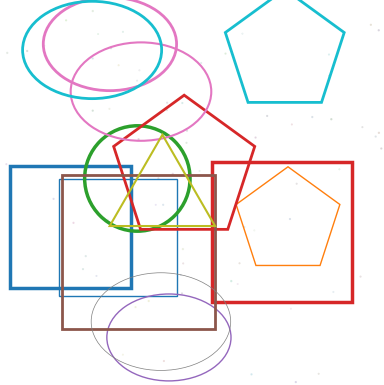[{"shape": "square", "thickness": 2.5, "radius": 0.79, "center": [0.182, 0.41]}, {"shape": "square", "thickness": 1, "radius": 0.76, "center": [0.307, 0.383]}, {"shape": "pentagon", "thickness": 1, "radius": 0.71, "center": [0.748, 0.425]}, {"shape": "circle", "thickness": 2.5, "radius": 0.68, "center": [0.357, 0.536]}, {"shape": "pentagon", "thickness": 2, "radius": 0.96, "center": [0.478, 0.56]}, {"shape": "square", "thickness": 2.5, "radius": 0.91, "center": [0.732, 0.398]}, {"shape": "oval", "thickness": 1, "radius": 0.81, "center": [0.439, 0.123]}, {"shape": "square", "thickness": 2, "radius": 0.99, "center": [0.359, 0.345]}, {"shape": "oval", "thickness": 1.5, "radius": 0.91, "center": [0.366, 0.762]}, {"shape": "oval", "thickness": 2, "radius": 0.87, "center": [0.286, 0.886]}, {"shape": "oval", "thickness": 0.5, "radius": 0.91, "center": [0.418, 0.165]}, {"shape": "triangle", "thickness": 1.5, "radius": 0.79, "center": [0.422, 0.492]}, {"shape": "pentagon", "thickness": 2, "radius": 0.81, "center": [0.74, 0.865]}, {"shape": "oval", "thickness": 2, "radius": 0.9, "center": [0.239, 0.87]}]